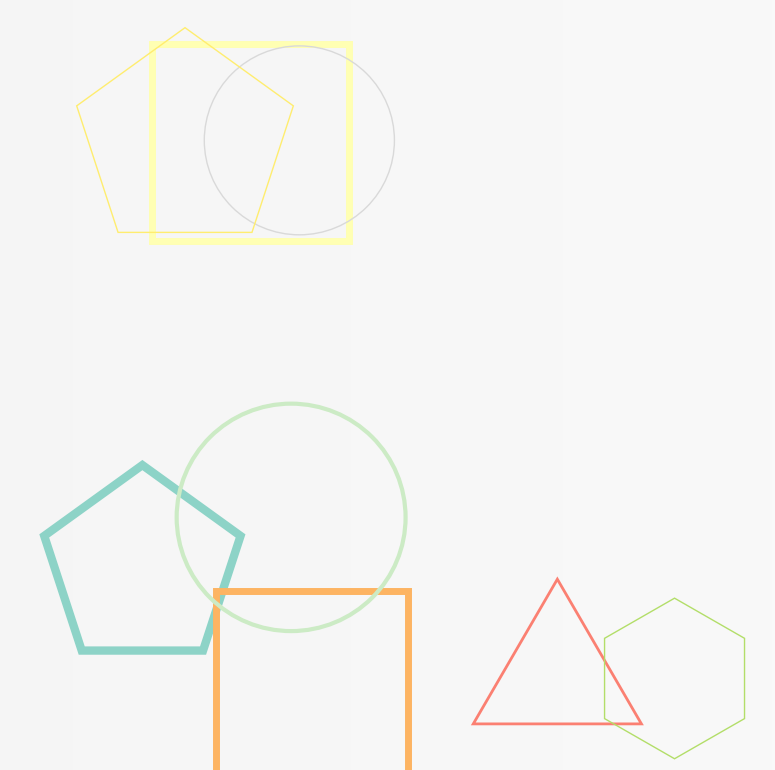[{"shape": "pentagon", "thickness": 3, "radius": 0.67, "center": [0.184, 0.263]}, {"shape": "square", "thickness": 2.5, "radius": 0.64, "center": [0.323, 0.815]}, {"shape": "triangle", "thickness": 1, "radius": 0.63, "center": [0.719, 0.123]}, {"shape": "square", "thickness": 2.5, "radius": 0.62, "center": [0.402, 0.109]}, {"shape": "hexagon", "thickness": 0.5, "radius": 0.52, "center": [0.87, 0.119]}, {"shape": "circle", "thickness": 0.5, "radius": 0.61, "center": [0.386, 0.818]}, {"shape": "circle", "thickness": 1.5, "radius": 0.74, "center": [0.376, 0.328]}, {"shape": "pentagon", "thickness": 0.5, "radius": 0.73, "center": [0.239, 0.817]}]